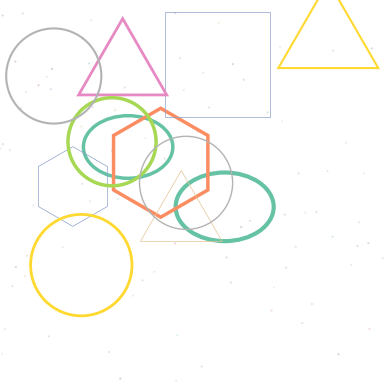[{"shape": "oval", "thickness": 2.5, "radius": 0.58, "center": [0.333, 0.618]}, {"shape": "oval", "thickness": 3, "radius": 0.64, "center": [0.584, 0.463]}, {"shape": "hexagon", "thickness": 2.5, "radius": 0.71, "center": [0.417, 0.577]}, {"shape": "hexagon", "thickness": 0.5, "radius": 0.52, "center": [0.189, 0.516]}, {"shape": "square", "thickness": 0.5, "radius": 0.68, "center": [0.564, 0.833]}, {"shape": "triangle", "thickness": 2, "radius": 0.66, "center": [0.319, 0.819]}, {"shape": "circle", "thickness": 2.5, "radius": 0.57, "center": [0.291, 0.632]}, {"shape": "triangle", "thickness": 1.5, "radius": 0.75, "center": [0.853, 0.898]}, {"shape": "circle", "thickness": 2, "radius": 0.66, "center": [0.211, 0.311]}, {"shape": "triangle", "thickness": 0.5, "radius": 0.61, "center": [0.471, 0.434]}, {"shape": "circle", "thickness": 1, "radius": 0.6, "center": [0.483, 0.525]}, {"shape": "circle", "thickness": 1.5, "radius": 0.62, "center": [0.14, 0.803]}]